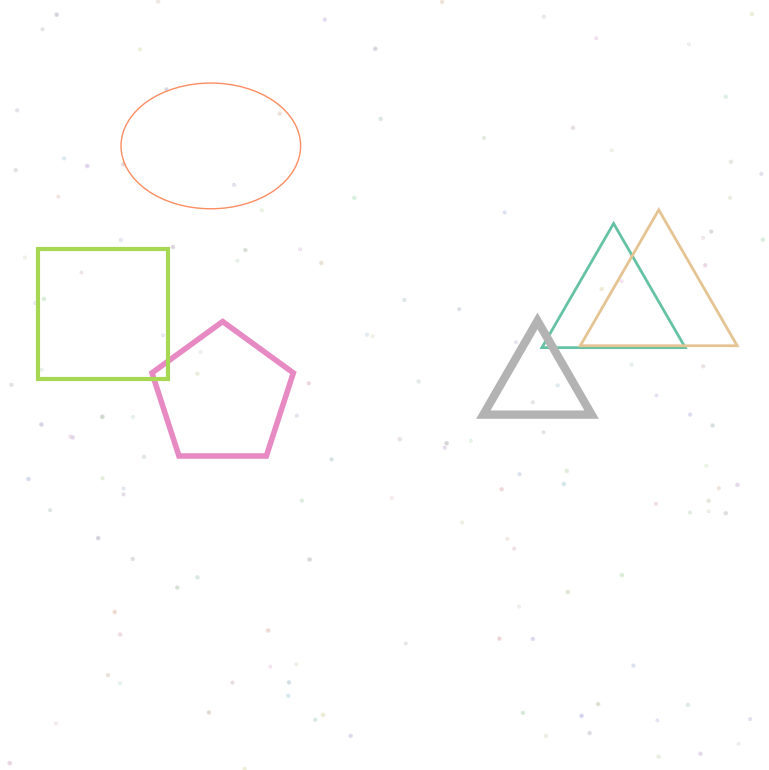[{"shape": "triangle", "thickness": 1, "radius": 0.54, "center": [0.797, 0.602]}, {"shape": "oval", "thickness": 0.5, "radius": 0.58, "center": [0.274, 0.811]}, {"shape": "pentagon", "thickness": 2, "radius": 0.48, "center": [0.289, 0.486]}, {"shape": "square", "thickness": 1.5, "radius": 0.42, "center": [0.133, 0.592]}, {"shape": "triangle", "thickness": 1, "radius": 0.59, "center": [0.856, 0.61]}, {"shape": "triangle", "thickness": 3, "radius": 0.41, "center": [0.698, 0.502]}]